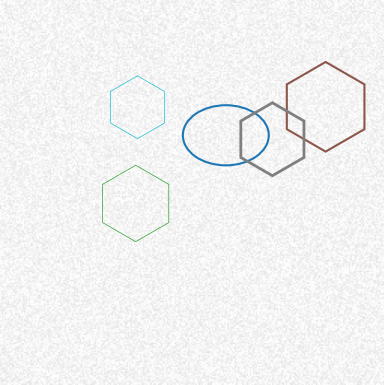[{"shape": "oval", "thickness": 1.5, "radius": 0.56, "center": [0.587, 0.649]}, {"shape": "hexagon", "thickness": 0.5, "radius": 0.5, "center": [0.352, 0.472]}, {"shape": "hexagon", "thickness": 1.5, "radius": 0.58, "center": [0.846, 0.723]}, {"shape": "hexagon", "thickness": 2, "radius": 0.47, "center": [0.708, 0.638]}, {"shape": "hexagon", "thickness": 0.5, "radius": 0.41, "center": [0.357, 0.721]}]